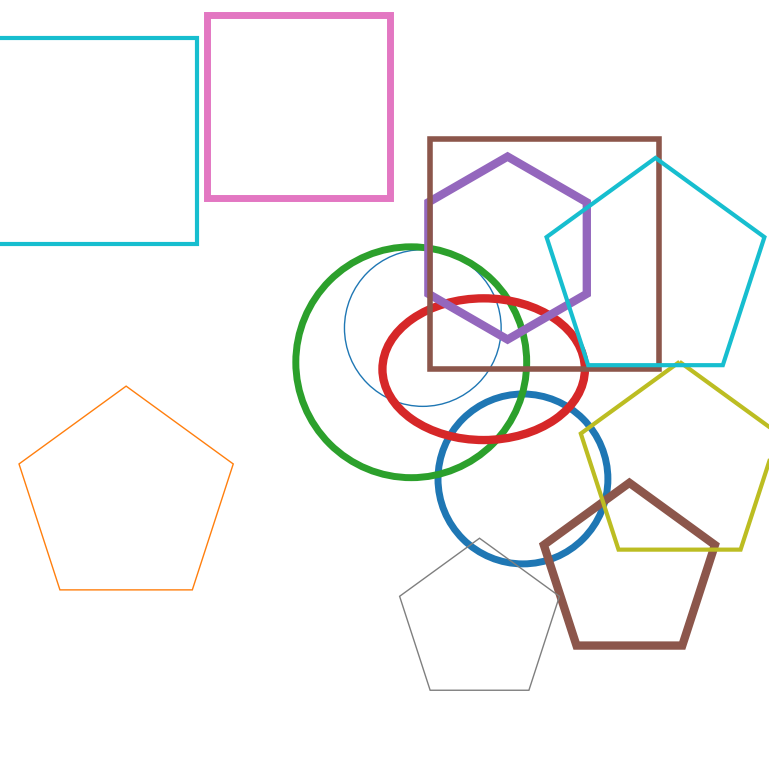[{"shape": "circle", "thickness": 2.5, "radius": 0.55, "center": [0.679, 0.378]}, {"shape": "circle", "thickness": 0.5, "radius": 0.51, "center": [0.549, 0.574]}, {"shape": "pentagon", "thickness": 0.5, "radius": 0.73, "center": [0.164, 0.352]}, {"shape": "circle", "thickness": 2.5, "radius": 0.75, "center": [0.534, 0.53]}, {"shape": "oval", "thickness": 3, "radius": 0.66, "center": [0.628, 0.521]}, {"shape": "hexagon", "thickness": 3, "radius": 0.59, "center": [0.659, 0.678]}, {"shape": "pentagon", "thickness": 3, "radius": 0.58, "center": [0.817, 0.256]}, {"shape": "square", "thickness": 2, "radius": 0.75, "center": [0.707, 0.67]}, {"shape": "square", "thickness": 2.5, "radius": 0.59, "center": [0.388, 0.862]}, {"shape": "pentagon", "thickness": 0.5, "radius": 0.55, "center": [0.623, 0.192]}, {"shape": "pentagon", "thickness": 1.5, "radius": 0.67, "center": [0.883, 0.395]}, {"shape": "pentagon", "thickness": 1.5, "radius": 0.74, "center": [0.851, 0.646]}, {"shape": "square", "thickness": 1.5, "radius": 0.67, "center": [0.122, 0.817]}]